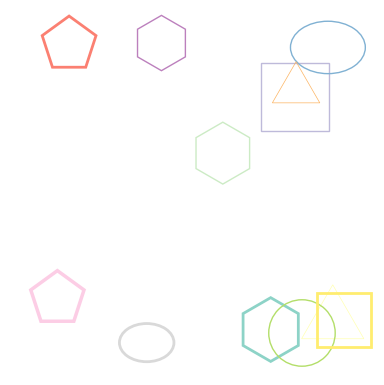[{"shape": "hexagon", "thickness": 2, "radius": 0.41, "center": [0.703, 0.144]}, {"shape": "triangle", "thickness": 0.5, "radius": 0.47, "center": [0.864, 0.167]}, {"shape": "square", "thickness": 1, "radius": 0.44, "center": [0.766, 0.747]}, {"shape": "pentagon", "thickness": 2, "radius": 0.37, "center": [0.179, 0.885]}, {"shape": "oval", "thickness": 1, "radius": 0.49, "center": [0.852, 0.877]}, {"shape": "triangle", "thickness": 0.5, "radius": 0.36, "center": [0.769, 0.768]}, {"shape": "circle", "thickness": 1, "radius": 0.43, "center": [0.784, 0.135]}, {"shape": "pentagon", "thickness": 2.5, "radius": 0.36, "center": [0.149, 0.224]}, {"shape": "oval", "thickness": 2, "radius": 0.35, "center": [0.381, 0.11]}, {"shape": "hexagon", "thickness": 1, "radius": 0.36, "center": [0.419, 0.888]}, {"shape": "hexagon", "thickness": 1, "radius": 0.4, "center": [0.579, 0.602]}, {"shape": "square", "thickness": 2, "radius": 0.35, "center": [0.893, 0.168]}]